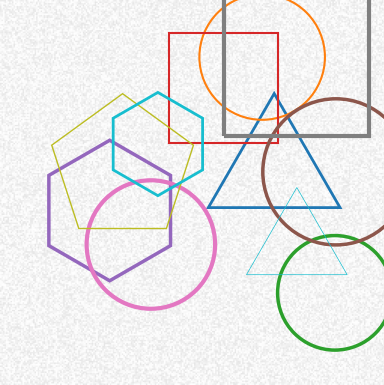[{"shape": "triangle", "thickness": 2, "radius": 0.99, "center": [0.712, 0.56]}, {"shape": "circle", "thickness": 1.5, "radius": 0.82, "center": [0.681, 0.852]}, {"shape": "circle", "thickness": 2.5, "radius": 0.74, "center": [0.87, 0.239]}, {"shape": "square", "thickness": 1.5, "radius": 0.71, "center": [0.58, 0.772]}, {"shape": "hexagon", "thickness": 2.5, "radius": 0.91, "center": [0.285, 0.453]}, {"shape": "circle", "thickness": 2.5, "radius": 0.95, "center": [0.872, 0.554]}, {"shape": "circle", "thickness": 3, "radius": 0.83, "center": [0.392, 0.365]}, {"shape": "square", "thickness": 3, "radius": 0.94, "center": [0.77, 0.836]}, {"shape": "pentagon", "thickness": 1, "radius": 0.97, "center": [0.318, 0.563]}, {"shape": "triangle", "thickness": 0.5, "radius": 0.76, "center": [0.771, 0.362]}, {"shape": "hexagon", "thickness": 2, "radius": 0.67, "center": [0.41, 0.626]}]